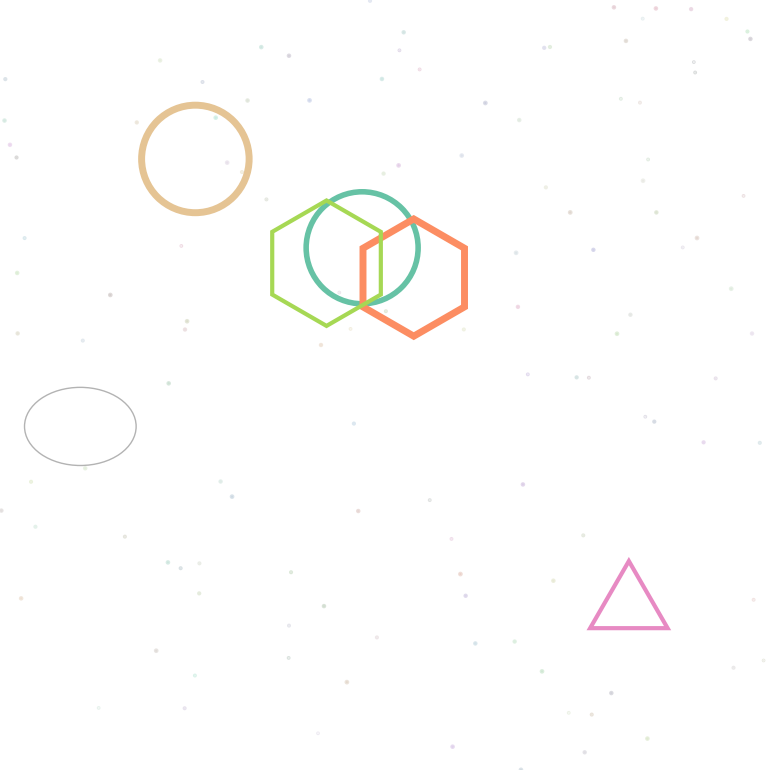[{"shape": "circle", "thickness": 2, "radius": 0.36, "center": [0.47, 0.678]}, {"shape": "hexagon", "thickness": 2.5, "radius": 0.38, "center": [0.537, 0.64]}, {"shape": "triangle", "thickness": 1.5, "radius": 0.29, "center": [0.817, 0.213]}, {"shape": "hexagon", "thickness": 1.5, "radius": 0.41, "center": [0.424, 0.658]}, {"shape": "circle", "thickness": 2.5, "radius": 0.35, "center": [0.254, 0.794]}, {"shape": "oval", "thickness": 0.5, "radius": 0.36, "center": [0.104, 0.446]}]